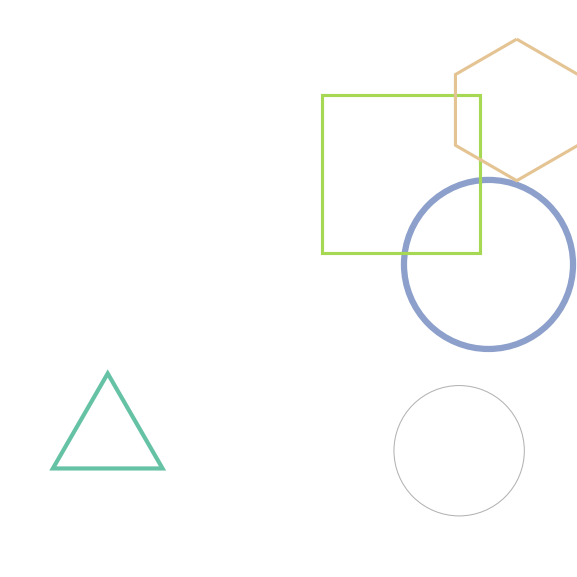[{"shape": "triangle", "thickness": 2, "radius": 0.55, "center": [0.187, 0.243]}, {"shape": "circle", "thickness": 3, "radius": 0.73, "center": [0.846, 0.541]}, {"shape": "square", "thickness": 1.5, "radius": 0.69, "center": [0.695, 0.698]}, {"shape": "hexagon", "thickness": 1.5, "radius": 0.61, "center": [0.895, 0.809]}, {"shape": "circle", "thickness": 0.5, "radius": 0.56, "center": [0.795, 0.219]}]